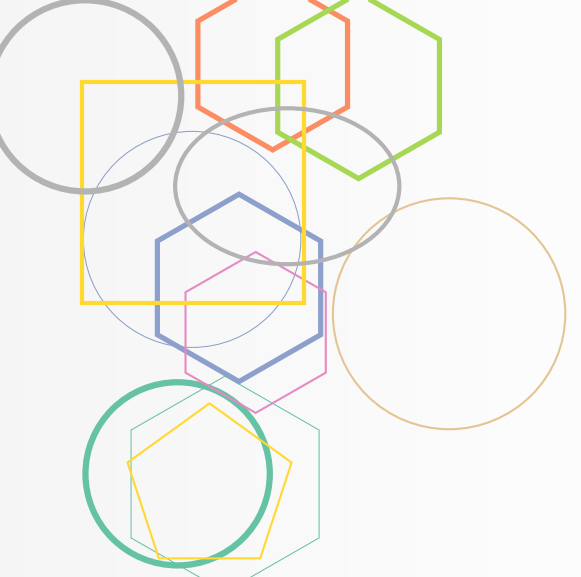[{"shape": "circle", "thickness": 3, "radius": 0.79, "center": [0.306, 0.179]}, {"shape": "hexagon", "thickness": 0.5, "radius": 0.93, "center": [0.387, 0.161]}, {"shape": "hexagon", "thickness": 2.5, "radius": 0.74, "center": [0.469, 0.888]}, {"shape": "circle", "thickness": 0.5, "radius": 0.94, "center": [0.331, 0.585]}, {"shape": "hexagon", "thickness": 2.5, "radius": 0.81, "center": [0.411, 0.501]}, {"shape": "hexagon", "thickness": 1, "radius": 0.7, "center": [0.44, 0.423]}, {"shape": "hexagon", "thickness": 2.5, "radius": 0.8, "center": [0.617, 0.851]}, {"shape": "pentagon", "thickness": 1, "radius": 0.74, "center": [0.36, 0.152]}, {"shape": "square", "thickness": 2, "radius": 0.95, "center": [0.331, 0.666]}, {"shape": "circle", "thickness": 1, "radius": 1.0, "center": [0.773, 0.456]}, {"shape": "oval", "thickness": 2, "radius": 0.96, "center": [0.494, 0.677]}, {"shape": "circle", "thickness": 3, "radius": 0.83, "center": [0.146, 0.833]}]